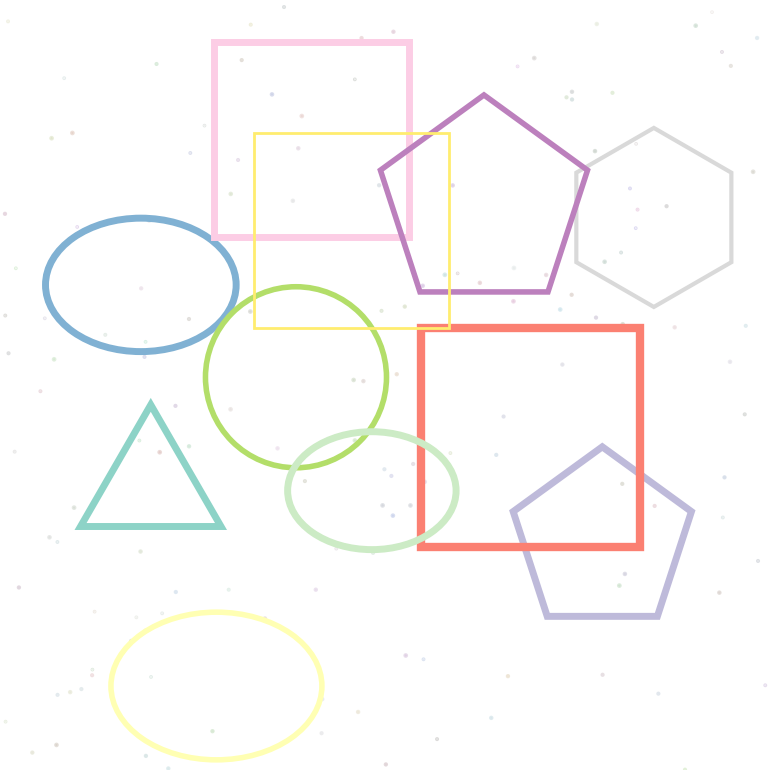[{"shape": "triangle", "thickness": 2.5, "radius": 0.53, "center": [0.196, 0.369]}, {"shape": "oval", "thickness": 2, "radius": 0.68, "center": [0.281, 0.109]}, {"shape": "pentagon", "thickness": 2.5, "radius": 0.61, "center": [0.782, 0.298]}, {"shape": "square", "thickness": 3, "radius": 0.71, "center": [0.688, 0.432]}, {"shape": "oval", "thickness": 2.5, "radius": 0.62, "center": [0.183, 0.63]}, {"shape": "circle", "thickness": 2, "radius": 0.59, "center": [0.384, 0.51]}, {"shape": "square", "thickness": 2.5, "radius": 0.63, "center": [0.404, 0.819]}, {"shape": "hexagon", "thickness": 1.5, "radius": 0.58, "center": [0.849, 0.718]}, {"shape": "pentagon", "thickness": 2, "radius": 0.71, "center": [0.629, 0.735]}, {"shape": "oval", "thickness": 2.5, "radius": 0.55, "center": [0.483, 0.363]}, {"shape": "square", "thickness": 1, "radius": 0.63, "center": [0.457, 0.7]}]